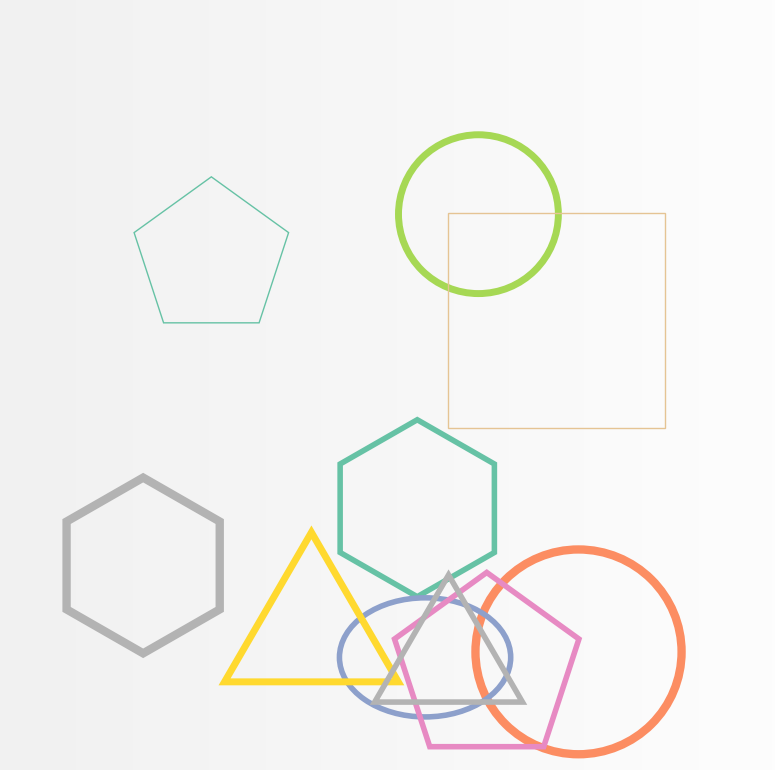[{"shape": "pentagon", "thickness": 0.5, "radius": 0.52, "center": [0.273, 0.666]}, {"shape": "hexagon", "thickness": 2, "radius": 0.57, "center": [0.538, 0.34]}, {"shape": "circle", "thickness": 3, "radius": 0.66, "center": [0.746, 0.153]}, {"shape": "oval", "thickness": 2, "radius": 0.55, "center": [0.548, 0.146]}, {"shape": "pentagon", "thickness": 2, "radius": 0.63, "center": [0.628, 0.131]}, {"shape": "circle", "thickness": 2.5, "radius": 0.52, "center": [0.617, 0.722]}, {"shape": "triangle", "thickness": 2.5, "radius": 0.65, "center": [0.402, 0.179]}, {"shape": "square", "thickness": 0.5, "radius": 0.7, "center": [0.718, 0.583]}, {"shape": "hexagon", "thickness": 3, "radius": 0.57, "center": [0.185, 0.266]}, {"shape": "triangle", "thickness": 2, "radius": 0.55, "center": [0.579, 0.143]}]